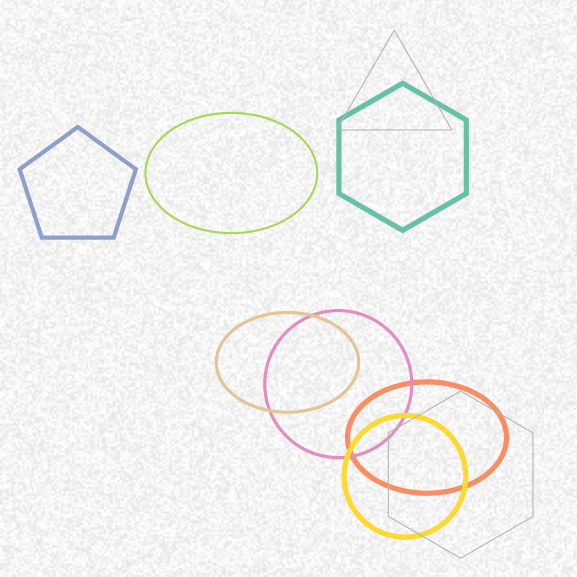[{"shape": "hexagon", "thickness": 2.5, "radius": 0.64, "center": [0.697, 0.728]}, {"shape": "oval", "thickness": 2.5, "radius": 0.69, "center": [0.739, 0.241]}, {"shape": "pentagon", "thickness": 2, "radius": 0.53, "center": [0.135, 0.673]}, {"shape": "circle", "thickness": 1.5, "radius": 0.64, "center": [0.586, 0.334]}, {"shape": "oval", "thickness": 1, "radius": 0.74, "center": [0.401, 0.7]}, {"shape": "circle", "thickness": 2.5, "radius": 0.53, "center": [0.701, 0.174]}, {"shape": "oval", "thickness": 1.5, "radius": 0.62, "center": [0.498, 0.372]}, {"shape": "triangle", "thickness": 0.5, "radius": 0.58, "center": [0.683, 0.832]}, {"shape": "hexagon", "thickness": 0.5, "radius": 0.72, "center": [0.798, 0.177]}]